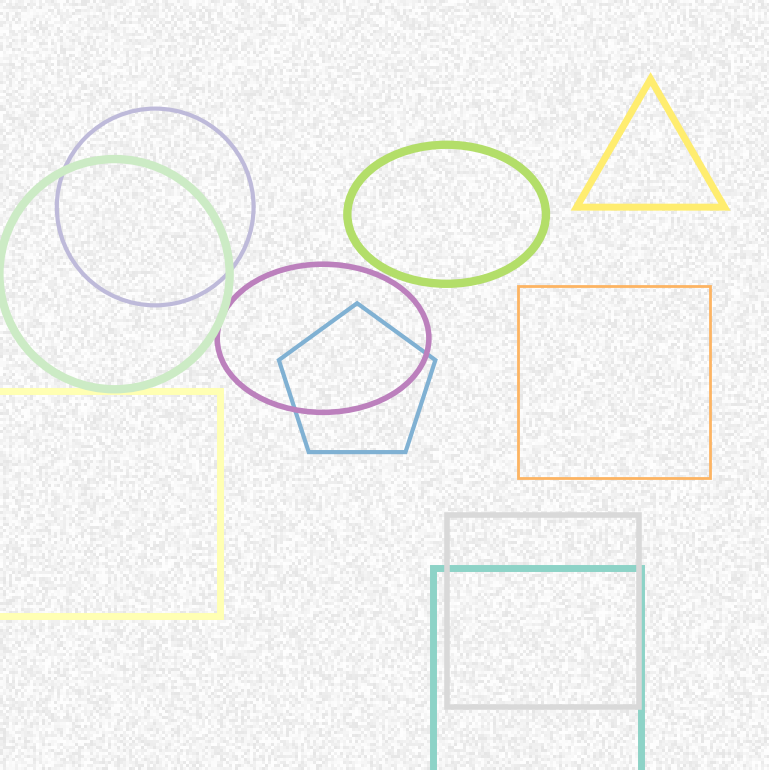[{"shape": "square", "thickness": 2.5, "radius": 0.67, "center": [0.698, 0.127]}, {"shape": "square", "thickness": 2.5, "radius": 0.73, "center": [0.14, 0.346]}, {"shape": "circle", "thickness": 1.5, "radius": 0.64, "center": [0.202, 0.731]}, {"shape": "pentagon", "thickness": 1.5, "radius": 0.53, "center": [0.464, 0.499]}, {"shape": "square", "thickness": 1, "radius": 0.62, "center": [0.797, 0.504]}, {"shape": "oval", "thickness": 3, "radius": 0.64, "center": [0.58, 0.722]}, {"shape": "square", "thickness": 2, "radius": 0.62, "center": [0.705, 0.207]}, {"shape": "oval", "thickness": 2, "radius": 0.69, "center": [0.42, 0.561]}, {"shape": "circle", "thickness": 3, "radius": 0.75, "center": [0.149, 0.644]}, {"shape": "triangle", "thickness": 2.5, "radius": 0.55, "center": [0.845, 0.786]}]